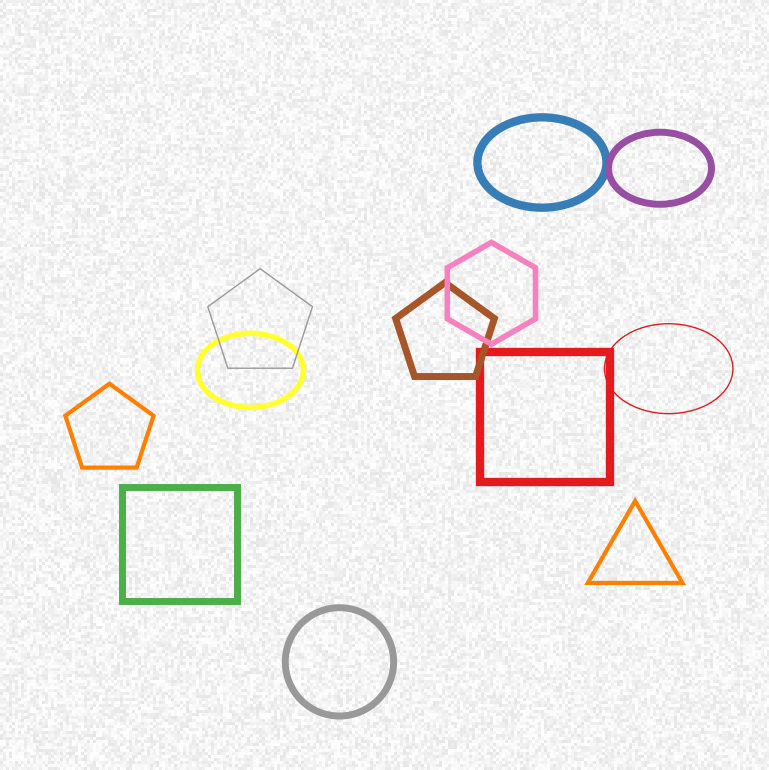[{"shape": "square", "thickness": 3, "radius": 0.42, "center": [0.708, 0.458]}, {"shape": "oval", "thickness": 0.5, "radius": 0.42, "center": [0.868, 0.521]}, {"shape": "oval", "thickness": 3, "radius": 0.42, "center": [0.704, 0.789]}, {"shape": "square", "thickness": 2.5, "radius": 0.37, "center": [0.233, 0.294]}, {"shape": "oval", "thickness": 2.5, "radius": 0.33, "center": [0.857, 0.781]}, {"shape": "triangle", "thickness": 1.5, "radius": 0.35, "center": [0.825, 0.278]}, {"shape": "pentagon", "thickness": 1.5, "radius": 0.3, "center": [0.142, 0.441]}, {"shape": "oval", "thickness": 2, "radius": 0.34, "center": [0.325, 0.519]}, {"shape": "pentagon", "thickness": 2.5, "radius": 0.34, "center": [0.578, 0.566]}, {"shape": "hexagon", "thickness": 2, "radius": 0.33, "center": [0.638, 0.619]}, {"shape": "circle", "thickness": 2.5, "radius": 0.35, "center": [0.441, 0.14]}, {"shape": "pentagon", "thickness": 0.5, "radius": 0.36, "center": [0.338, 0.58]}]